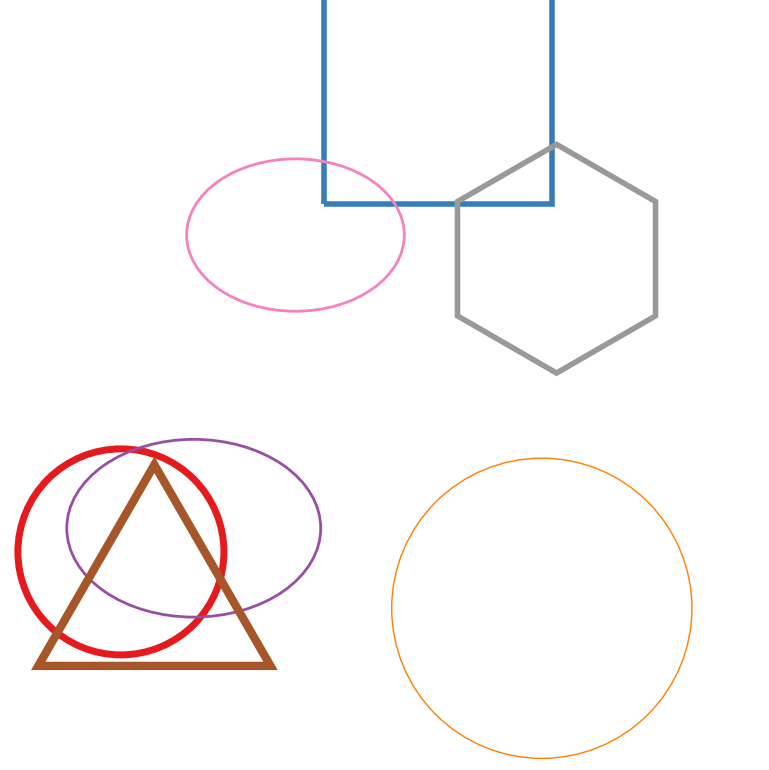[{"shape": "circle", "thickness": 2.5, "radius": 0.67, "center": [0.157, 0.283]}, {"shape": "square", "thickness": 2, "radius": 0.74, "center": [0.569, 0.883]}, {"shape": "oval", "thickness": 1, "radius": 0.82, "center": [0.252, 0.314]}, {"shape": "circle", "thickness": 0.5, "radius": 0.97, "center": [0.704, 0.21]}, {"shape": "triangle", "thickness": 3, "radius": 0.87, "center": [0.2, 0.222]}, {"shape": "oval", "thickness": 1, "radius": 0.71, "center": [0.384, 0.695]}, {"shape": "hexagon", "thickness": 2, "radius": 0.74, "center": [0.723, 0.664]}]